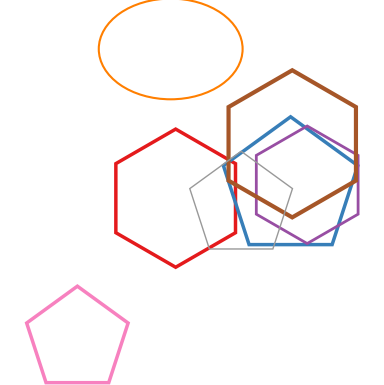[{"shape": "hexagon", "thickness": 2.5, "radius": 0.9, "center": [0.456, 0.485]}, {"shape": "pentagon", "thickness": 2.5, "radius": 0.92, "center": [0.755, 0.513]}, {"shape": "hexagon", "thickness": 2, "radius": 0.76, "center": [0.798, 0.52]}, {"shape": "oval", "thickness": 1.5, "radius": 0.93, "center": [0.443, 0.873]}, {"shape": "hexagon", "thickness": 3, "radius": 0.96, "center": [0.759, 0.626]}, {"shape": "pentagon", "thickness": 2.5, "radius": 0.69, "center": [0.201, 0.118]}, {"shape": "pentagon", "thickness": 1, "radius": 0.7, "center": [0.626, 0.467]}]